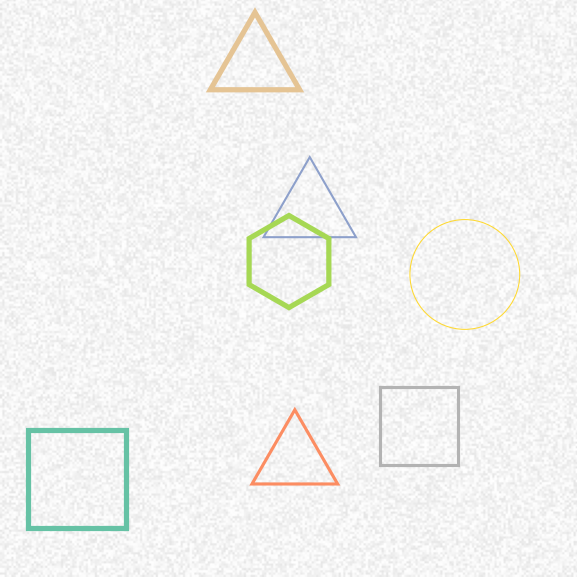[{"shape": "square", "thickness": 2.5, "radius": 0.42, "center": [0.133, 0.169]}, {"shape": "triangle", "thickness": 1.5, "radius": 0.43, "center": [0.511, 0.204]}, {"shape": "triangle", "thickness": 1, "radius": 0.46, "center": [0.536, 0.635]}, {"shape": "hexagon", "thickness": 2.5, "radius": 0.4, "center": [0.5, 0.546]}, {"shape": "circle", "thickness": 0.5, "radius": 0.48, "center": [0.805, 0.524]}, {"shape": "triangle", "thickness": 2.5, "radius": 0.45, "center": [0.442, 0.888]}, {"shape": "square", "thickness": 1.5, "radius": 0.34, "center": [0.725, 0.261]}]